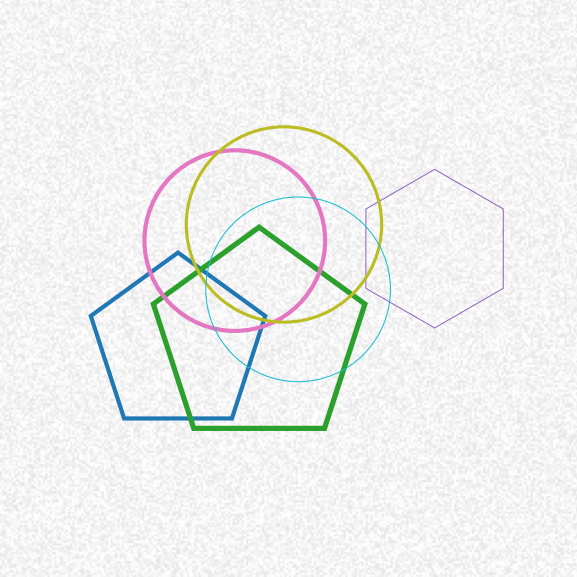[{"shape": "pentagon", "thickness": 2, "radius": 0.79, "center": [0.308, 0.403]}, {"shape": "pentagon", "thickness": 2.5, "radius": 0.96, "center": [0.449, 0.413]}, {"shape": "hexagon", "thickness": 0.5, "radius": 0.69, "center": [0.753, 0.569]}, {"shape": "circle", "thickness": 2, "radius": 0.78, "center": [0.407, 0.582]}, {"shape": "circle", "thickness": 1.5, "radius": 0.85, "center": [0.492, 0.61]}, {"shape": "circle", "thickness": 0.5, "radius": 0.8, "center": [0.516, 0.498]}]